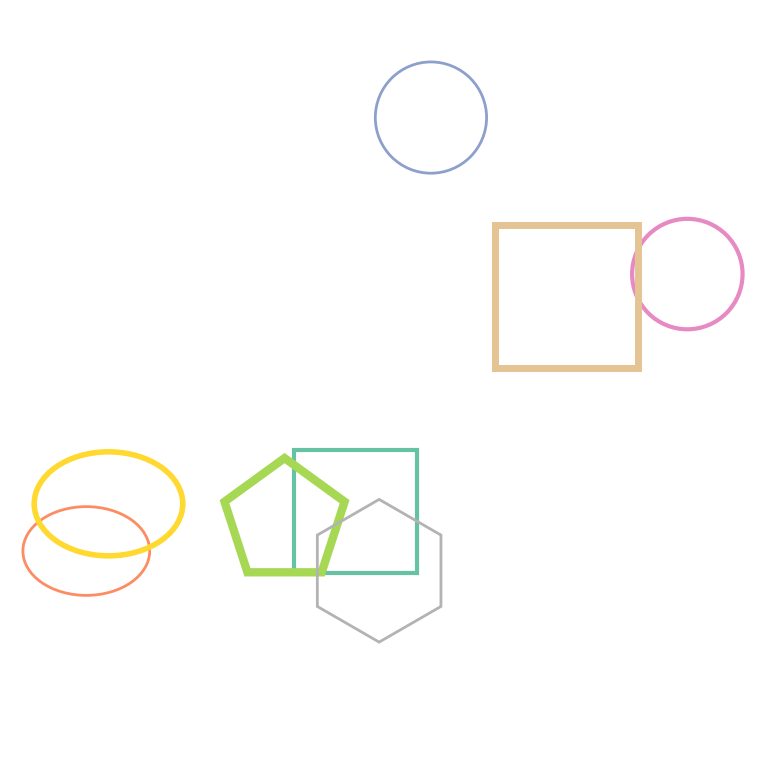[{"shape": "square", "thickness": 1.5, "radius": 0.4, "center": [0.461, 0.335]}, {"shape": "oval", "thickness": 1, "radius": 0.41, "center": [0.112, 0.284]}, {"shape": "circle", "thickness": 1, "radius": 0.36, "center": [0.56, 0.847]}, {"shape": "circle", "thickness": 1.5, "radius": 0.36, "center": [0.893, 0.644]}, {"shape": "pentagon", "thickness": 3, "radius": 0.41, "center": [0.37, 0.323]}, {"shape": "oval", "thickness": 2, "radius": 0.48, "center": [0.141, 0.346]}, {"shape": "square", "thickness": 2.5, "radius": 0.47, "center": [0.736, 0.615]}, {"shape": "hexagon", "thickness": 1, "radius": 0.46, "center": [0.492, 0.259]}]